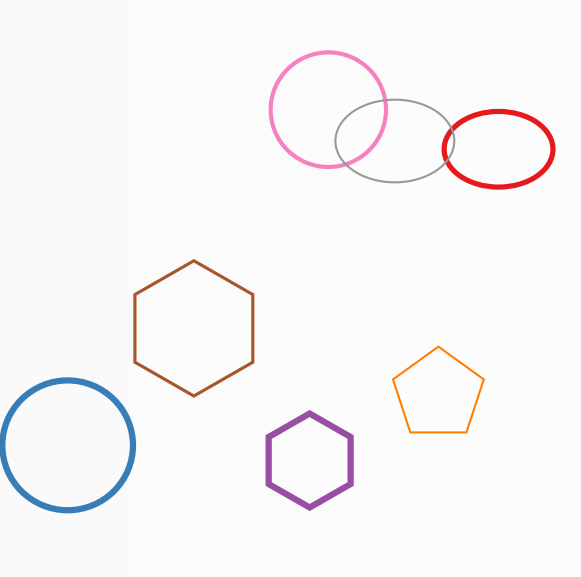[{"shape": "oval", "thickness": 2.5, "radius": 0.47, "center": [0.858, 0.741]}, {"shape": "circle", "thickness": 3, "radius": 0.56, "center": [0.116, 0.228]}, {"shape": "hexagon", "thickness": 3, "radius": 0.41, "center": [0.533, 0.202]}, {"shape": "pentagon", "thickness": 1, "radius": 0.41, "center": [0.754, 0.317]}, {"shape": "hexagon", "thickness": 1.5, "radius": 0.59, "center": [0.334, 0.43]}, {"shape": "circle", "thickness": 2, "radius": 0.5, "center": [0.565, 0.809]}, {"shape": "oval", "thickness": 1, "radius": 0.51, "center": [0.679, 0.755]}]